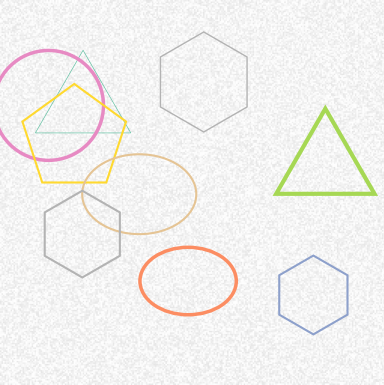[{"shape": "triangle", "thickness": 0.5, "radius": 0.72, "center": [0.216, 0.726]}, {"shape": "oval", "thickness": 2.5, "radius": 0.63, "center": [0.489, 0.27]}, {"shape": "hexagon", "thickness": 1.5, "radius": 0.51, "center": [0.814, 0.234]}, {"shape": "circle", "thickness": 2.5, "radius": 0.71, "center": [0.126, 0.726]}, {"shape": "triangle", "thickness": 3, "radius": 0.74, "center": [0.845, 0.57]}, {"shape": "pentagon", "thickness": 1.5, "radius": 0.71, "center": [0.193, 0.64]}, {"shape": "oval", "thickness": 1.5, "radius": 0.74, "center": [0.362, 0.496]}, {"shape": "hexagon", "thickness": 1, "radius": 0.65, "center": [0.529, 0.787]}, {"shape": "hexagon", "thickness": 1.5, "radius": 0.56, "center": [0.214, 0.392]}]